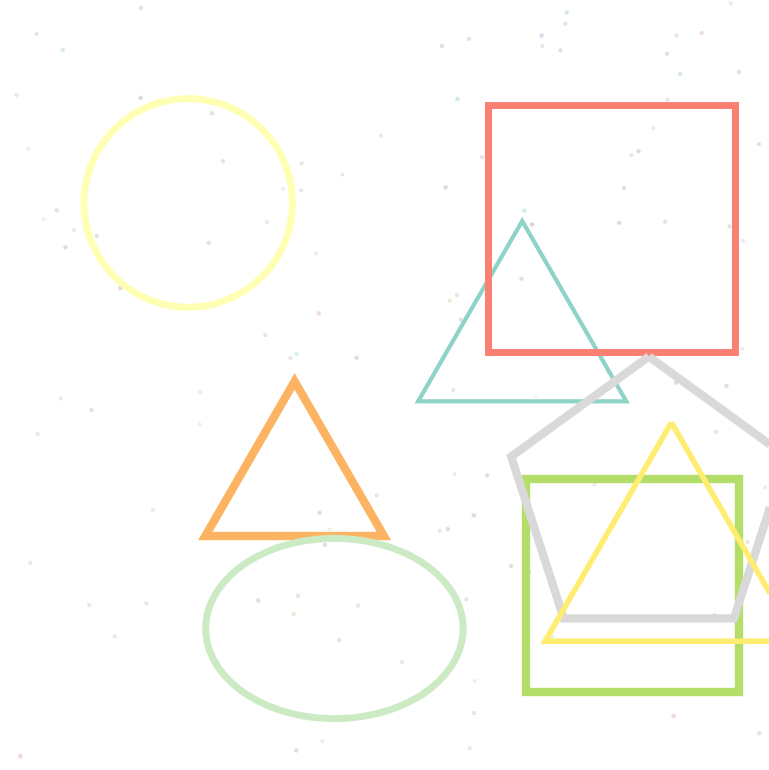[{"shape": "triangle", "thickness": 1.5, "radius": 0.78, "center": [0.678, 0.557]}, {"shape": "circle", "thickness": 2.5, "radius": 0.68, "center": [0.244, 0.736]}, {"shape": "square", "thickness": 2.5, "radius": 0.8, "center": [0.794, 0.703]}, {"shape": "triangle", "thickness": 3, "radius": 0.67, "center": [0.383, 0.371]}, {"shape": "square", "thickness": 3, "radius": 0.69, "center": [0.822, 0.24]}, {"shape": "pentagon", "thickness": 3, "radius": 0.94, "center": [0.843, 0.349]}, {"shape": "oval", "thickness": 2.5, "radius": 0.84, "center": [0.434, 0.184]}, {"shape": "triangle", "thickness": 2, "radius": 0.95, "center": [0.872, 0.262]}]